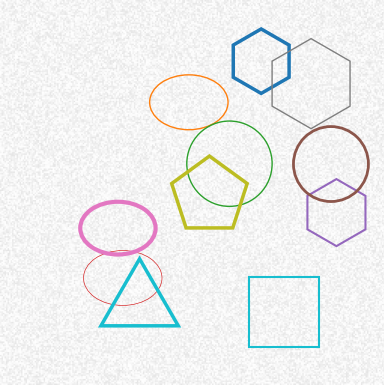[{"shape": "hexagon", "thickness": 2.5, "radius": 0.42, "center": [0.678, 0.841]}, {"shape": "oval", "thickness": 1, "radius": 0.51, "center": [0.49, 0.734]}, {"shape": "circle", "thickness": 1, "radius": 0.55, "center": [0.596, 0.575]}, {"shape": "oval", "thickness": 0.5, "radius": 0.51, "center": [0.319, 0.278]}, {"shape": "hexagon", "thickness": 1.5, "radius": 0.44, "center": [0.874, 0.448]}, {"shape": "circle", "thickness": 2, "radius": 0.49, "center": [0.86, 0.574]}, {"shape": "oval", "thickness": 3, "radius": 0.49, "center": [0.306, 0.407]}, {"shape": "hexagon", "thickness": 1, "radius": 0.58, "center": [0.808, 0.783]}, {"shape": "pentagon", "thickness": 2.5, "radius": 0.52, "center": [0.544, 0.491]}, {"shape": "triangle", "thickness": 2.5, "radius": 0.58, "center": [0.363, 0.212]}, {"shape": "square", "thickness": 1.5, "radius": 0.46, "center": [0.737, 0.189]}]